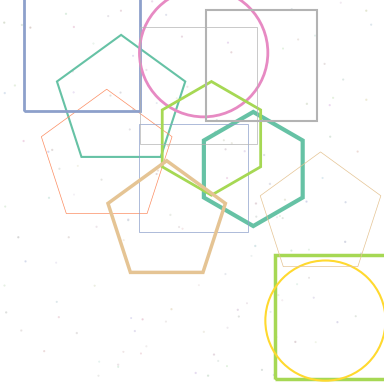[{"shape": "pentagon", "thickness": 1.5, "radius": 0.88, "center": [0.315, 0.734]}, {"shape": "hexagon", "thickness": 3, "radius": 0.74, "center": [0.658, 0.561]}, {"shape": "pentagon", "thickness": 0.5, "radius": 0.89, "center": [0.277, 0.59]}, {"shape": "square", "thickness": 2, "radius": 0.75, "center": [0.214, 0.863]}, {"shape": "square", "thickness": 0.5, "radius": 0.7, "center": [0.503, 0.537]}, {"shape": "circle", "thickness": 2, "radius": 0.83, "center": [0.529, 0.863]}, {"shape": "square", "thickness": 2.5, "radius": 0.81, "center": [0.875, 0.177]}, {"shape": "hexagon", "thickness": 2, "radius": 0.74, "center": [0.549, 0.641]}, {"shape": "circle", "thickness": 1.5, "radius": 0.78, "center": [0.845, 0.167]}, {"shape": "pentagon", "thickness": 0.5, "radius": 0.82, "center": [0.833, 0.441]}, {"shape": "pentagon", "thickness": 2.5, "radius": 0.8, "center": [0.433, 0.422]}, {"shape": "square", "thickness": 1.5, "radius": 0.72, "center": [0.68, 0.83]}, {"shape": "square", "thickness": 0.5, "radius": 0.76, "center": [0.515, 0.778]}]